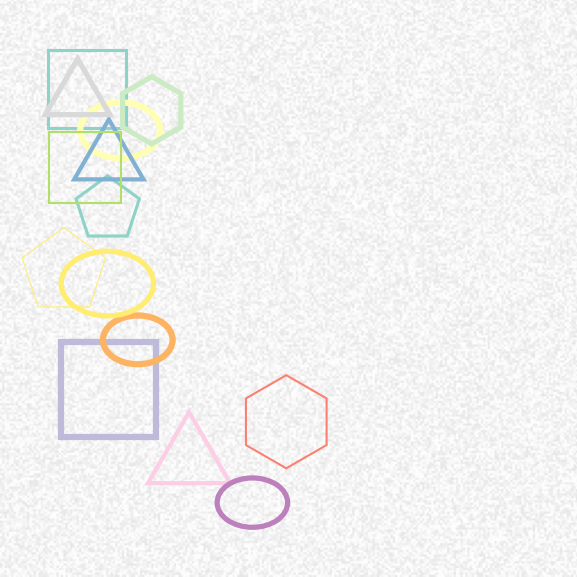[{"shape": "pentagon", "thickness": 1.5, "radius": 0.29, "center": [0.187, 0.637]}, {"shape": "square", "thickness": 1.5, "radius": 0.34, "center": [0.151, 0.845]}, {"shape": "oval", "thickness": 3, "radius": 0.35, "center": [0.208, 0.774]}, {"shape": "square", "thickness": 3, "radius": 0.41, "center": [0.188, 0.325]}, {"shape": "hexagon", "thickness": 1, "radius": 0.4, "center": [0.496, 0.269]}, {"shape": "triangle", "thickness": 2, "radius": 0.35, "center": [0.188, 0.723]}, {"shape": "oval", "thickness": 3, "radius": 0.3, "center": [0.239, 0.411]}, {"shape": "square", "thickness": 1, "radius": 0.31, "center": [0.147, 0.709]}, {"shape": "triangle", "thickness": 2, "radius": 0.41, "center": [0.327, 0.203]}, {"shape": "triangle", "thickness": 2.5, "radius": 0.32, "center": [0.134, 0.833]}, {"shape": "oval", "thickness": 2.5, "radius": 0.31, "center": [0.437, 0.129]}, {"shape": "hexagon", "thickness": 2.5, "radius": 0.29, "center": [0.263, 0.808]}, {"shape": "oval", "thickness": 2.5, "radius": 0.4, "center": [0.186, 0.508]}, {"shape": "pentagon", "thickness": 0.5, "radius": 0.38, "center": [0.111, 0.529]}]